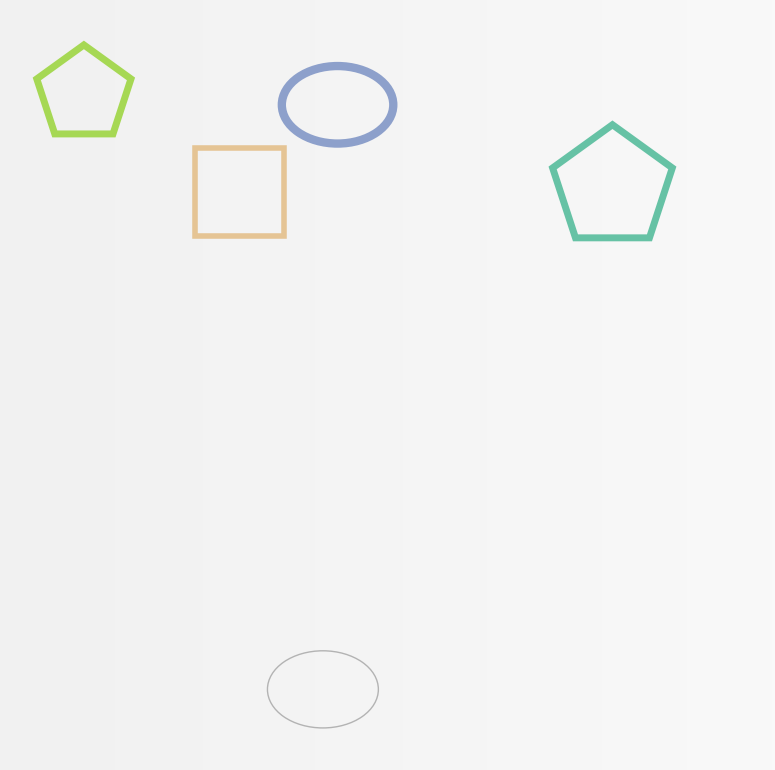[{"shape": "pentagon", "thickness": 2.5, "radius": 0.41, "center": [0.79, 0.757]}, {"shape": "oval", "thickness": 3, "radius": 0.36, "center": [0.436, 0.864]}, {"shape": "pentagon", "thickness": 2.5, "radius": 0.32, "center": [0.108, 0.878]}, {"shape": "square", "thickness": 2, "radius": 0.29, "center": [0.309, 0.751]}, {"shape": "oval", "thickness": 0.5, "radius": 0.36, "center": [0.417, 0.105]}]